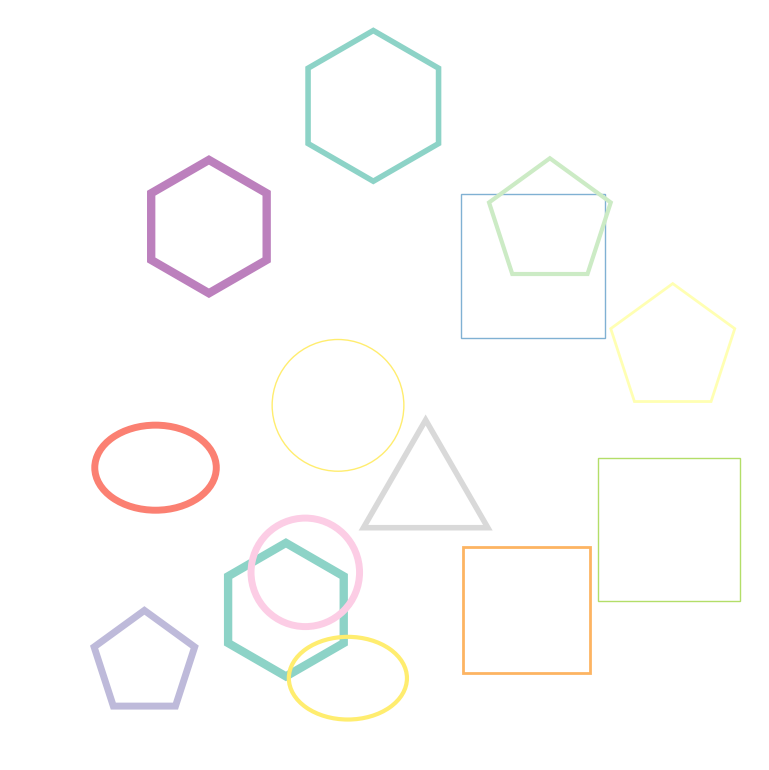[{"shape": "hexagon", "thickness": 3, "radius": 0.43, "center": [0.371, 0.208]}, {"shape": "hexagon", "thickness": 2, "radius": 0.49, "center": [0.485, 0.862]}, {"shape": "pentagon", "thickness": 1, "radius": 0.42, "center": [0.874, 0.547]}, {"shape": "pentagon", "thickness": 2.5, "radius": 0.34, "center": [0.188, 0.139]}, {"shape": "oval", "thickness": 2.5, "radius": 0.39, "center": [0.202, 0.393]}, {"shape": "square", "thickness": 0.5, "radius": 0.47, "center": [0.692, 0.655]}, {"shape": "square", "thickness": 1, "radius": 0.41, "center": [0.683, 0.208]}, {"shape": "square", "thickness": 0.5, "radius": 0.46, "center": [0.869, 0.312]}, {"shape": "circle", "thickness": 2.5, "radius": 0.35, "center": [0.396, 0.257]}, {"shape": "triangle", "thickness": 2, "radius": 0.47, "center": [0.553, 0.361]}, {"shape": "hexagon", "thickness": 3, "radius": 0.43, "center": [0.271, 0.706]}, {"shape": "pentagon", "thickness": 1.5, "radius": 0.42, "center": [0.714, 0.711]}, {"shape": "oval", "thickness": 1.5, "radius": 0.38, "center": [0.452, 0.119]}, {"shape": "circle", "thickness": 0.5, "radius": 0.43, "center": [0.439, 0.474]}]